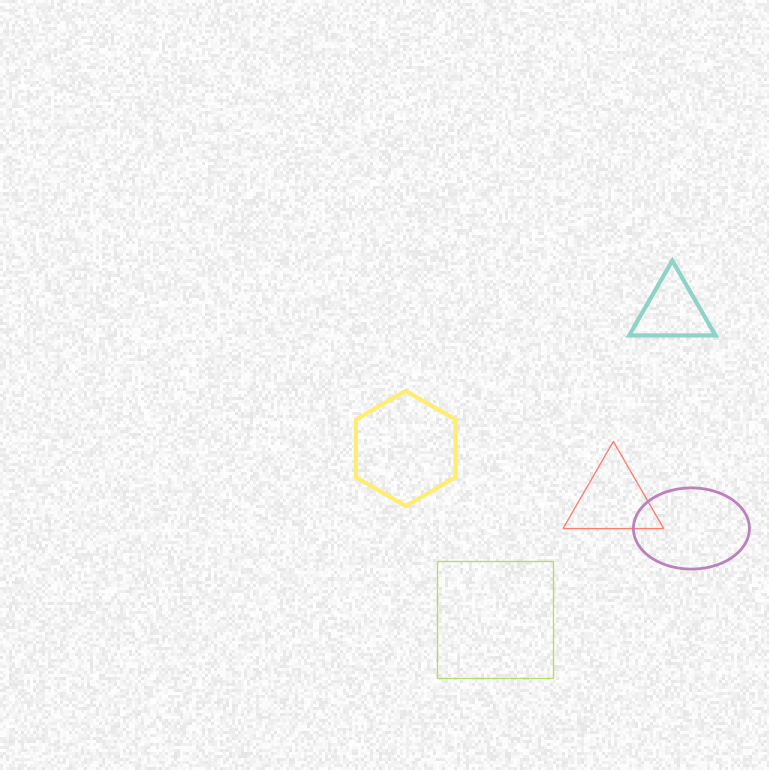[{"shape": "triangle", "thickness": 1.5, "radius": 0.32, "center": [0.873, 0.597]}, {"shape": "triangle", "thickness": 0.5, "radius": 0.38, "center": [0.797, 0.351]}, {"shape": "square", "thickness": 0.5, "radius": 0.38, "center": [0.643, 0.196]}, {"shape": "oval", "thickness": 1, "radius": 0.38, "center": [0.898, 0.314]}, {"shape": "hexagon", "thickness": 1.5, "radius": 0.37, "center": [0.527, 0.418]}]